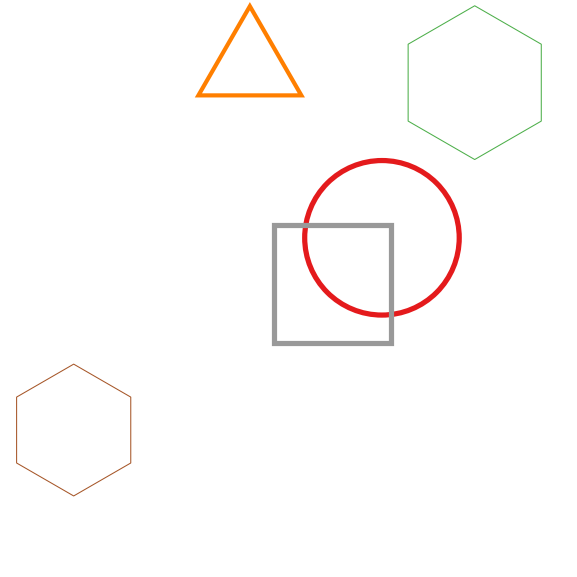[{"shape": "circle", "thickness": 2.5, "radius": 0.67, "center": [0.661, 0.587]}, {"shape": "hexagon", "thickness": 0.5, "radius": 0.67, "center": [0.822, 0.856]}, {"shape": "triangle", "thickness": 2, "radius": 0.51, "center": [0.433, 0.885]}, {"shape": "hexagon", "thickness": 0.5, "radius": 0.57, "center": [0.128, 0.254]}, {"shape": "square", "thickness": 2.5, "radius": 0.51, "center": [0.575, 0.508]}]